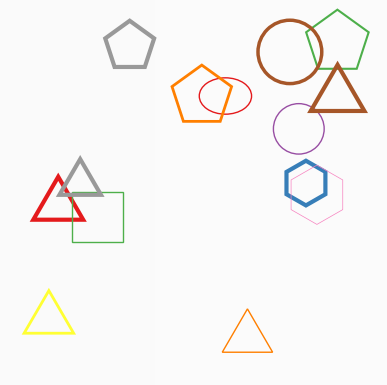[{"shape": "oval", "thickness": 1, "radius": 0.34, "center": [0.582, 0.751]}, {"shape": "triangle", "thickness": 3, "radius": 0.37, "center": [0.15, 0.466]}, {"shape": "hexagon", "thickness": 3, "radius": 0.29, "center": [0.79, 0.524]}, {"shape": "pentagon", "thickness": 1.5, "radius": 0.42, "center": [0.871, 0.89]}, {"shape": "square", "thickness": 1, "radius": 0.33, "center": [0.252, 0.436]}, {"shape": "circle", "thickness": 1, "radius": 0.33, "center": [0.771, 0.665]}, {"shape": "pentagon", "thickness": 2, "radius": 0.4, "center": [0.521, 0.75]}, {"shape": "triangle", "thickness": 1, "radius": 0.38, "center": [0.639, 0.123]}, {"shape": "triangle", "thickness": 2, "radius": 0.37, "center": [0.126, 0.171]}, {"shape": "triangle", "thickness": 3, "radius": 0.4, "center": [0.871, 0.752]}, {"shape": "circle", "thickness": 2.5, "radius": 0.41, "center": [0.748, 0.865]}, {"shape": "hexagon", "thickness": 0.5, "radius": 0.38, "center": [0.818, 0.494]}, {"shape": "pentagon", "thickness": 3, "radius": 0.33, "center": [0.335, 0.88]}, {"shape": "triangle", "thickness": 3, "radius": 0.31, "center": [0.207, 0.525]}]